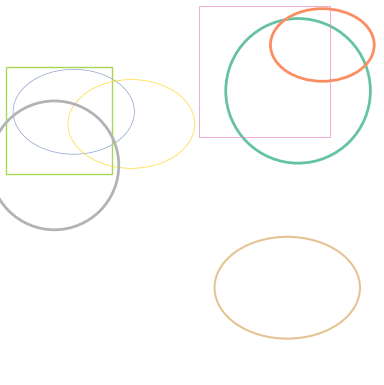[{"shape": "circle", "thickness": 2, "radius": 0.94, "center": [0.774, 0.764]}, {"shape": "oval", "thickness": 2, "radius": 0.67, "center": [0.837, 0.883]}, {"shape": "oval", "thickness": 0.5, "radius": 0.79, "center": [0.192, 0.71]}, {"shape": "square", "thickness": 0.5, "radius": 0.85, "center": [0.686, 0.814]}, {"shape": "square", "thickness": 1, "radius": 0.69, "center": [0.153, 0.686]}, {"shape": "oval", "thickness": 0.5, "radius": 0.82, "center": [0.341, 0.678]}, {"shape": "oval", "thickness": 1.5, "radius": 0.94, "center": [0.746, 0.253]}, {"shape": "circle", "thickness": 2, "radius": 0.84, "center": [0.141, 0.57]}]